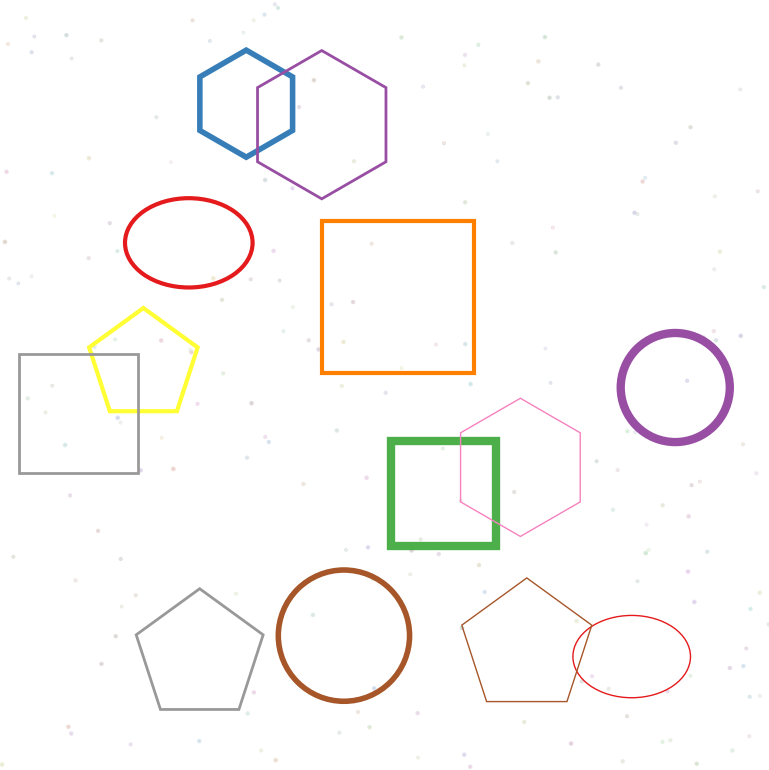[{"shape": "oval", "thickness": 1.5, "radius": 0.41, "center": [0.245, 0.685]}, {"shape": "oval", "thickness": 0.5, "radius": 0.38, "center": [0.82, 0.147]}, {"shape": "hexagon", "thickness": 2, "radius": 0.35, "center": [0.32, 0.865]}, {"shape": "square", "thickness": 3, "radius": 0.34, "center": [0.576, 0.359]}, {"shape": "circle", "thickness": 3, "radius": 0.35, "center": [0.877, 0.497]}, {"shape": "hexagon", "thickness": 1, "radius": 0.48, "center": [0.418, 0.838]}, {"shape": "square", "thickness": 1.5, "radius": 0.49, "center": [0.517, 0.614]}, {"shape": "pentagon", "thickness": 1.5, "radius": 0.37, "center": [0.186, 0.526]}, {"shape": "pentagon", "thickness": 0.5, "radius": 0.44, "center": [0.684, 0.161]}, {"shape": "circle", "thickness": 2, "radius": 0.43, "center": [0.447, 0.174]}, {"shape": "hexagon", "thickness": 0.5, "radius": 0.45, "center": [0.676, 0.393]}, {"shape": "pentagon", "thickness": 1, "radius": 0.43, "center": [0.259, 0.149]}, {"shape": "square", "thickness": 1, "radius": 0.38, "center": [0.102, 0.463]}]